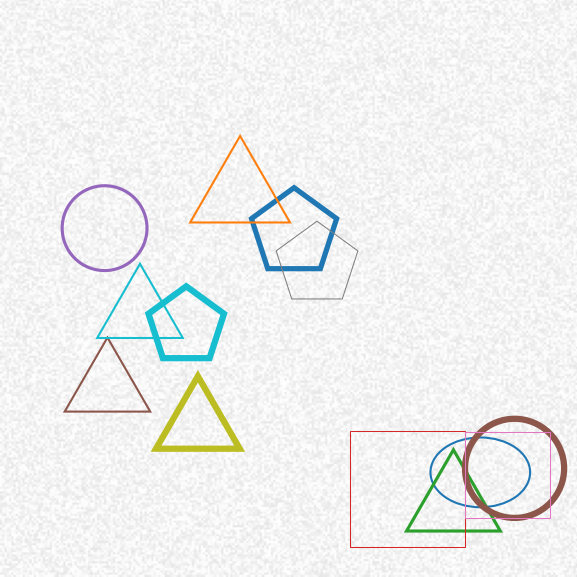[{"shape": "pentagon", "thickness": 2.5, "radius": 0.39, "center": [0.509, 0.597]}, {"shape": "oval", "thickness": 1, "radius": 0.43, "center": [0.832, 0.181]}, {"shape": "triangle", "thickness": 1, "radius": 0.5, "center": [0.416, 0.664]}, {"shape": "triangle", "thickness": 1.5, "radius": 0.47, "center": [0.785, 0.126]}, {"shape": "square", "thickness": 0.5, "radius": 0.5, "center": [0.706, 0.152]}, {"shape": "circle", "thickness": 1.5, "radius": 0.37, "center": [0.181, 0.604]}, {"shape": "circle", "thickness": 3, "radius": 0.43, "center": [0.891, 0.188]}, {"shape": "triangle", "thickness": 1, "radius": 0.43, "center": [0.186, 0.329]}, {"shape": "square", "thickness": 0.5, "radius": 0.37, "center": [0.878, 0.177]}, {"shape": "pentagon", "thickness": 0.5, "radius": 0.37, "center": [0.549, 0.542]}, {"shape": "triangle", "thickness": 3, "radius": 0.42, "center": [0.343, 0.264]}, {"shape": "triangle", "thickness": 1, "radius": 0.43, "center": [0.242, 0.457]}, {"shape": "pentagon", "thickness": 3, "radius": 0.34, "center": [0.322, 0.435]}]